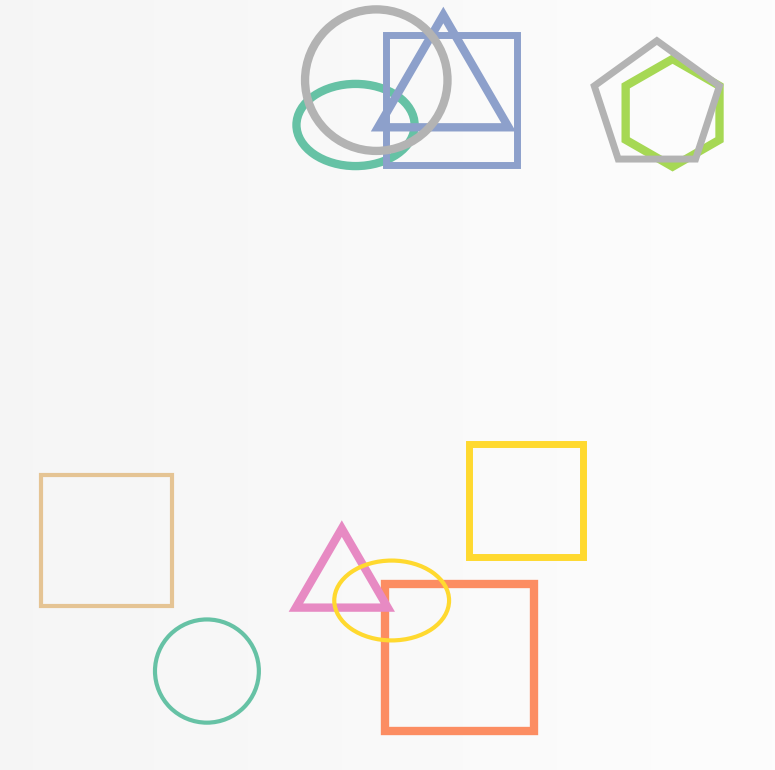[{"shape": "circle", "thickness": 1.5, "radius": 0.34, "center": [0.267, 0.129]}, {"shape": "oval", "thickness": 3, "radius": 0.38, "center": [0.459, 0.838]}, {"shape": "square", "thickness": 3, "radius": 0.48, "center": [0.592, 0.146]}, {"shape": "square", "thickness": 2.5, "radius": 0.42, "center": [0.583, 0.87]}, {"shape": "triangle", "thickness": 3, "radius": 0.49, "center": [0.572, 0.883]}, {"shape": "triangle", "thickness": 3, "radius": 0.34, "center": [0.441, 0.245]}, {"shape": "hexagon", "thickness": 3, "radius": 0.35, "center": [0.868, 0.853]}, {"shape": "oval", "thickness": 1.5, "radius": 0.37, "center": [0.505, 0.22]}, {"shape": "square", "thickness": 2.5, "radius": 0.37, "center": [0.678, 0.35]}, {"shape": "square", "thickness": 1.5, "radius": 0.42, "center": [0.138, 0.298]}, {"shape": "circle", "thickness": 3, "radius": 0.46, "center": [0.486, 0.896]}, {"shape": "pentagon", "thickness": 2.5, "radius": 0.42, "center": [0.848, 0.862]}]